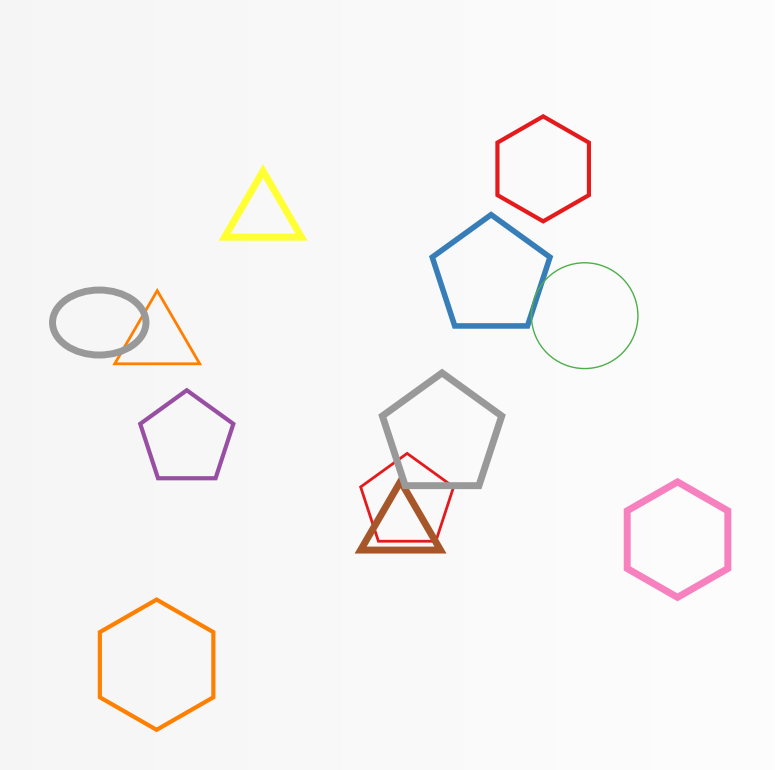[{"shape": "hexagon", "thickness": 1.5, "radius": 0.34, "center": [0.701, 0.781]}, {"shape": "pentagon", "thickness": 1, "radius": 0.32, "center": [0.525, 0.348]}, {"shape": "pentagon", "thickness": 2, "radius": 0.4, "center": [0.634, 0.641]}, {"shape": "circle", "thickness": 0.5, "radius": 0.34, "center": [0.754, 0.59]}, {"shape": "pentagon", "thickness": 1.5, "radius": 0.32, "center": [0.241, 0.43]}, {"shape": "triangle", "thickness": 1, "radius": 0.32, "center": [0.203, 0.559]}, {"shape": "hexagon", "thickness": 1.5, "radius": 0.42, "center": [0.202, 0.137]}, {"shape": "triangle", "thickness": 2.5, "radius": 0.29, "center": [0.339, 0.721]}, {"shape": "triangle", "thickness": 2.5, "radius": 0.3, "center": [0.517, 0.315]}, {"shape": "hexagon", "thickness": 2.5, "radius": 0.37, "center": [0.874, 0.299]}, {"shape": "pentagon", "thickness": 2.5, "radius": 0.4, "center": [0.57, 0.435]}, {"shape": "oval", "thickness": 2.5, "radius": 0.3, "center": [0.128, 0.581]}]